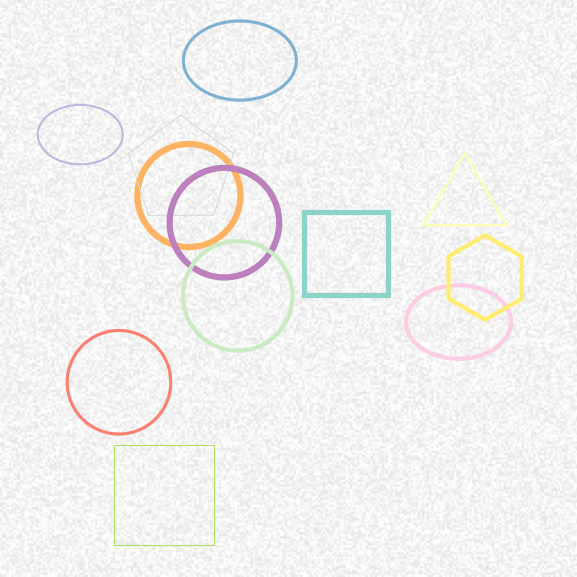[{"shape": "square", "thickness": 2.5, "radius": 0.36, "center": [0.599, 0.56]}, {"shape": "triangle", "thickness": 1, "radius": 0.41, "center": [0.805, 0.651]}, {"shape": "oval", "thickness": 1, "radius": 0.37, "center": [0.139, 0.766]}, {"shape": "circle", "thickness": 1.5, "radius": 0.45, "center": [0.206, 0.337]}, {"shape": "oval", "thickness": 1.5, "radius": 0.49, "center": [0.415, 0.894]}, {"shape": "circle", "thickness": 3, "radius": 0.45, "center": [0.327, 0.661]}, {"shape": "square", "thickness": 0.5, "radius": 0.43, "center": [0.285, 0.142]}, {"shape": "oval", "thickness": 2, "radius": 0.45, "center": [0.794, 0.442]}, {"shape": "pentagon", "thickness": 0.5, "radius": 0.48, "center": [0.313, 0.704]}, {"shape": "circle", "thickness": 3, "radius": 0.47, "center": [0.389, 0.614]}, {"shape": "circle", "thickness": 2, "radius": 0.47, "center": [0.412, 0.487]}, {"shape": "hexagon", "thickness": 2, "radius": 0.37, "center": [0.84, 0.519]}]